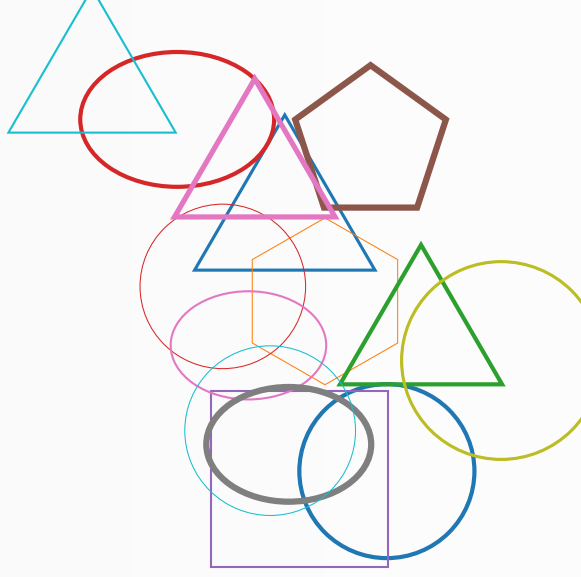[{"shape": "triangle", "thickness": 1.5, "radius": 0.9, "center": [0.49, 0.621]}, {"shape": "circle", "thickness": 2, "radius": 0.75, "center": [0.666, 0.183]}, {"shape": "hexagon", "thickness": 0.5, "radius": 0.72, "center": [0.559, 0.477]}, {"shape": "triangle", "thickness": 2, "radius": 0.81, "center": [0.724, 0.414]}, {"shape": "circle", "thickness": 0.5, "radius": 0.71, "center": [0.383, 0.503]}, {"shape": "oval", "thickness": 2, "radius": 0.83, "center": [0.305, 0.792]}, {"shape": "square", "thickness": 1, "radius": 0.76, "center": [0.516, 0.169]}, {"shape": "pentagon", "thickness": 3, "radius": 0.68, "center": [0.637, 0.75]}, {"shape": "oval", "thickness": 1, "radius": 0.67, "center": [0.427, 0.401]}, {"shape": "triangle", "thickness": 2.5, "radius": 0.8, "center": [0.438, 0.703]}, {"shape": "oval", "thickness": 3, "radius": 0.71, "center": [0.497, 0.23]}, {"shape": "circle", "thickness": 1.5, "radius": 0.86, "center": [0.862, 0.375]}, {"shape": "triangle", "thickness": 1, "radius": 0.83, "center": [0.158, 0.853]}, {"shape": "circle", "thickness": 0.5, "radius": 0.73, "center": [0.465, 0.253]}]